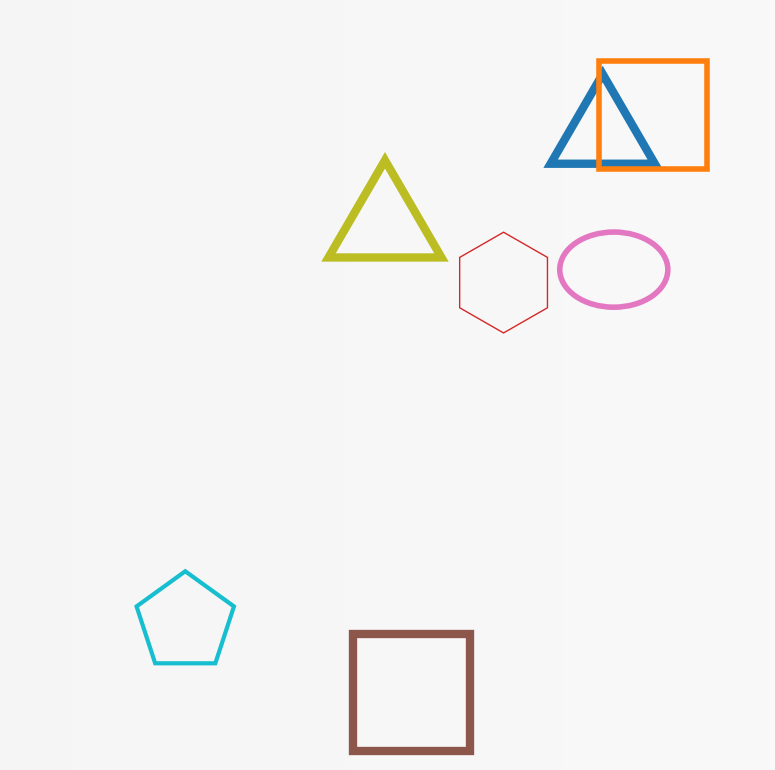[{"shape": "triangle", "thickness": 3, "radius": 0.39, "center": [0.778, 0.826]}, {"shape": "square", "thickness": 2, "radius": 0.35, "center": [0.843, 0.851]}, {"shape": "hexagon", "thickness": 0.5, "radius": 0.33, "center": [0.65, 0.633]}, {"shape": "square", "thickness": 3, "radius": 0.38, "center": [0.531, 0.101]}, {"shape": "oval", "thickness": 2, "radius": 0.35, "center": [0.792, 0.65]}, {"shape": "triangle", "thickness": 3, "radius": 0.42, "center": [0.497, 0.708]}, {"shape": "pentagon", "thickness": 1.5, "radius": 0.33, "center": [0.239, 0.192]}]